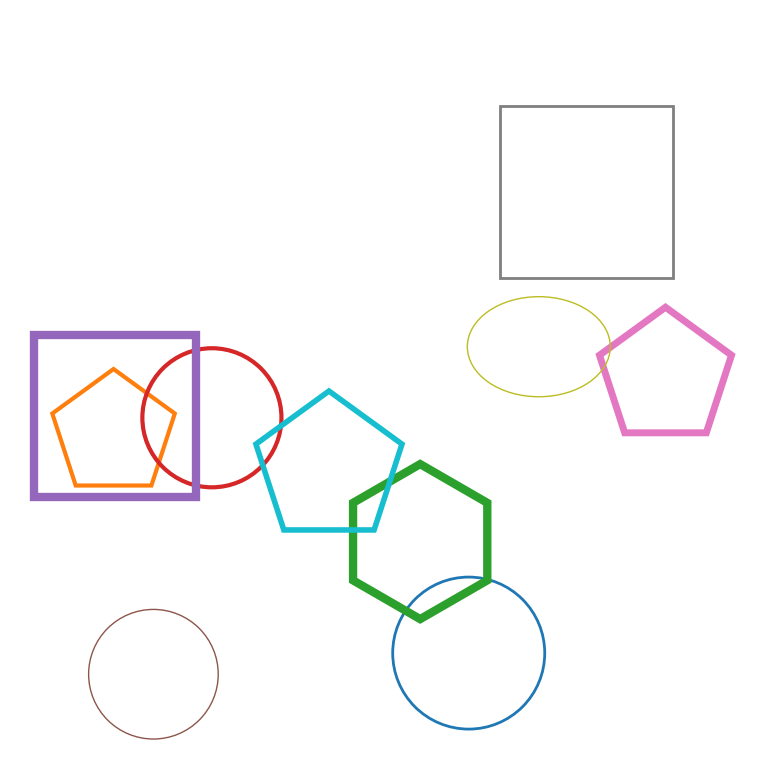[{"shape": "circle", "thickness": 1, "radius": 0.49, "center": [0.609, 0.152]}, {"shape": "pentagon", "thickness": 1.5, "radius": 0.42, "center": [0.147, 0.437]}, {"shape": "hexagon", "thickness": 3, "radius": 0.5, "center": [0.546, 0.297]}, {"shape": "circle", "thickness": 1.5, "radius": 0.45, "center": [0.275, 0.457]}, {"shape": "square", "thickness": 3, "radius": 0.53, "center": [0.149, 0.46]}, {"shape": "circle", "thickness": 0.5, "radius": 0.42, "center": [0.199, 0.124]}, {"shape": "pentagon", "thickness": 2.5, "radius": 0.45, "center": [0.864, 0.511]}, {"shape": "square", "thickness": 1, "radius": 0.56, "center": [0.762, 0.751]}, {"shape": "oval", "thickness": 0.5, "radius": 0.46, "center": [0.7, 0.55]}, {"shape": "pentagon", "thickness": 2, "radius": 0.5, "center": [0.427, 0.392]}]